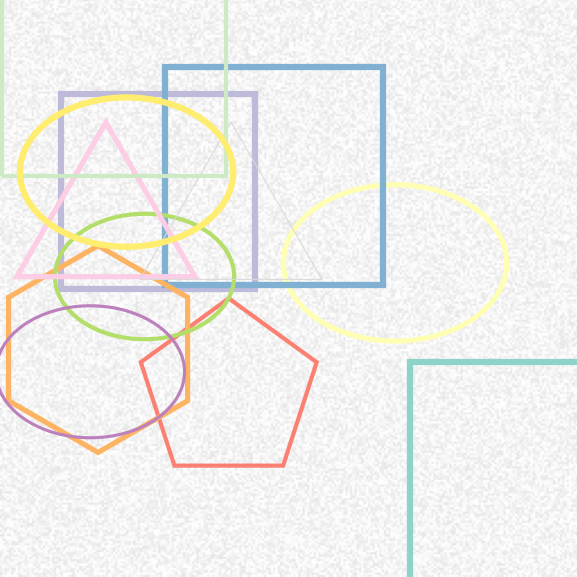[{"shape": "square", "thickness": 3, "radius": 0.95, "center": [0.899, 0.182]}, {"shape": "oval", "thickness": 2.5, "radius": 0.97, "center": [0.684, 0.544]}, {"shape": "square", "thickness": 3, "radius": 0.84, "center": [0.274, 0.668]}, {"shape": "pentagon", "thickness": 2, "radius": 0.8, "center": [0.396, 0.322]}, {"shape": "square", "thickness": 3, "radius": 0.94, "center": [0.475, 0.694]}, {"shape": "hexagon", "thickness": 2.5, "radius": 0.9, "center": [0.17, 0.395]}, {"shape": "oval", "thickness": 2, "radius": 0.78, "center": [0.25, 0.52]}, {"shape": "triangle", "thickness": 2.5, "radius": 0.89, "center": [0.183, 0.609]}, {"shape": "triangle", "thickness": 0.5, "radius": 0.91, "center": [0.4, 0.606]}, {"shape": "oval", "thickness": 1.5, "radius": 0.82, "center": [0.156, 0.355]}, {"shape": "square", "thickness": 2, "radius": 0.97, "center": [0.197, 0.888]}, {"shape": "oval", "thickness": 3, "radius": 0.92, "center": [0.219, 0.701]}]